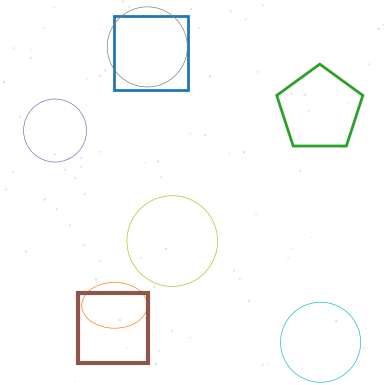[{"shape": "square", "thickness": 2, "radius": 0.48, "center": [0.392, 0.863]}, {"shape": "oval", "thickness": 0.5, "radius": 0.43, "center": [0.297, 0.207]}, {"shape": "pentagon", "thickness": 2, "radius": 0.59, "center": [0.831, 0.716]}, {"shape": "circle", "thickness": 0.5, "radius": 0.41, "center": [0.143, 0.661]}, {"shape": "square", "thickness": 3, "radius": 0.46, "center": [0.293, 0.148]}, {"shape": "circle", "thickness": 0.5, "radius": 0.52, "center": [0.383, 0.878]}, {"shape": "circle", "thickness": 0.5, "radius": 0.59, "center": [0.447, 0.374]}, {"shape": "circle", "thickness": 0.5, "radius": 0.52, "center": [0.833, 0.111]}]